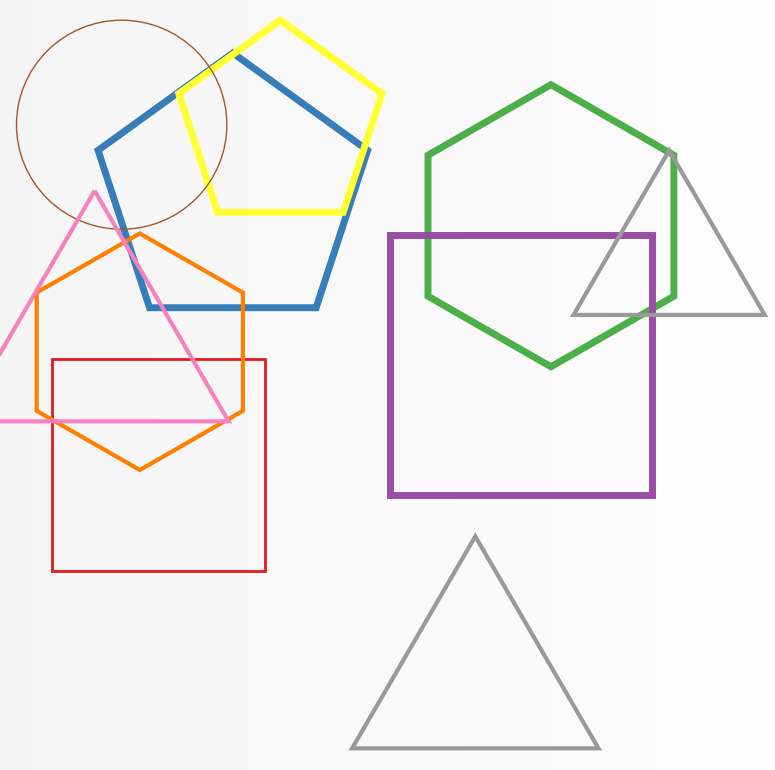[{"shape": "square", "thickness": 1, "radius": 0.69, "center": [0.204, 0.396]}, {"shape": "pentagon", "thickness": 2.5, "radius": 0.91, "center": [0.3, 0.748]}, {"shape": "hexagon", "thickness": 2.5, "radius": 0.92, "center": [0.711, 0.707]}, {"shape": "square", "thickness": 2.5, "radius": 0.84, "center": [0.672, 0.526]}, {"shape": "hexagon", "thickness": 1.5, "radius": 0.77, "center": [0.18, 0.543]}, {"shape": "pentagon", "thickness": 2.5, "radius": 0.69, "center": [0.362, 0.836]}, {"shape": "circle", "thickness": 0.5, "radius": 0.68, "center": [0.157, 0.838]}, {"shape": "triangle", "thickness": 1.5, "radius": 1.0, "center": [0.122, 0.553]}, {"shape": "triangle", "thickness": 1.5, "radius": 0.71, "center": [0.863, 0.662]}, {"shape": "triangle", "thickness": 1.5, "radius": 0.92, "center": [0.613, 0.12]}]